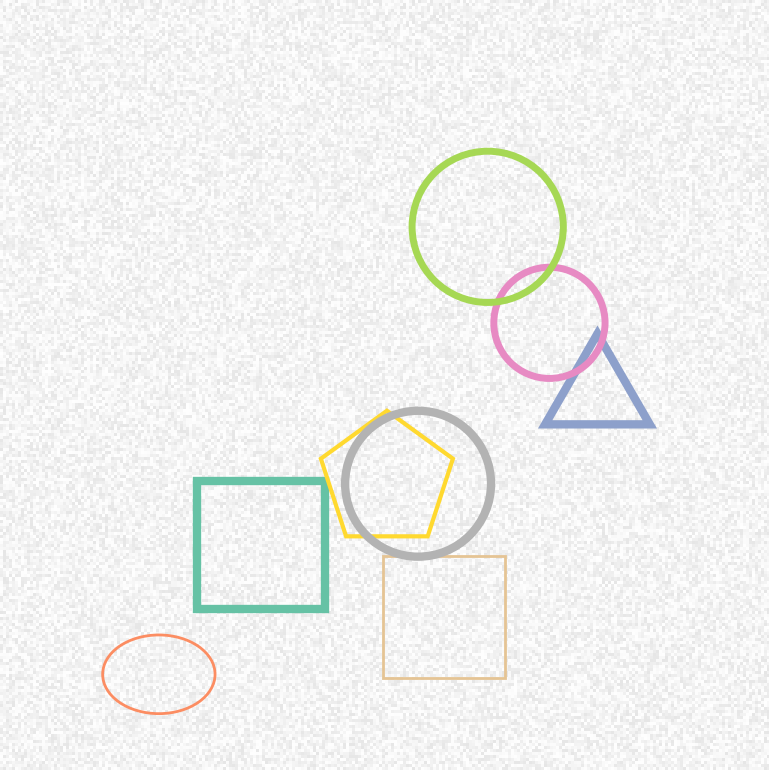[{"shape": "square", "thickness": 3, "radius": 0.41, "center": [0.339, 0.292]}, {"shape": "oval", "thickness": 1, "radius": 0.36, "center": [0.206, 0.124]}, {"shape": "triangle", "thickness": 3, "radius": 0.39, "center": [0.776, 0.488]}, {"shape": "circle", "thickness": 2.5, "radius": 0.36, "center": [0.714, 0.581]}, {"shape": "circle", "thickness": 2.5, "radius": 0.49, "center": [0.633, 0.705]}, {"shape": "pentagon", "thickness": 1.5, "radius": 0.45, "center": [0.502, 0.376]}, {"shape": "square", "thickness": 1, "radius": 0.4, "center": [0.577, 0.199]}, {"shape": "circle", "thickness": 3, "radius": 0.47, "center": [0.543, 0.372]}]